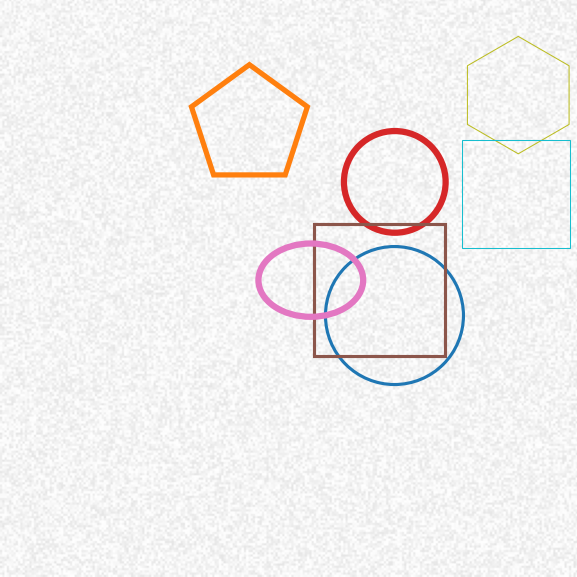[{"shape": "circle", "thickness": 1.5, "radius": 0.6, "center": [0.683, 0.453]}, {"shape": "pentagon", "thickness": 2.5, "radius": 0.53, "center": [0.432, 0.782]}, {"shape": "circle", "thickness": 3, "radius": 0.44, "center": [0.684, 0.684]}, {"shape": "square", "thickness": 1.5, "radius": 0.57, "center": [0.657, 0.496]}, {"shape": "oval", "thickness": 3, "radius": 0.45, "center": [0.538, 0.514]}, {"shape": "hexagon", "thickness": 0.5, "radius": 0.51, "center": [0.897, 0.834]}, {"shape": "square", "thickness": 0.5, "radius": 0.47, "center": [0.894, 0.663]}]